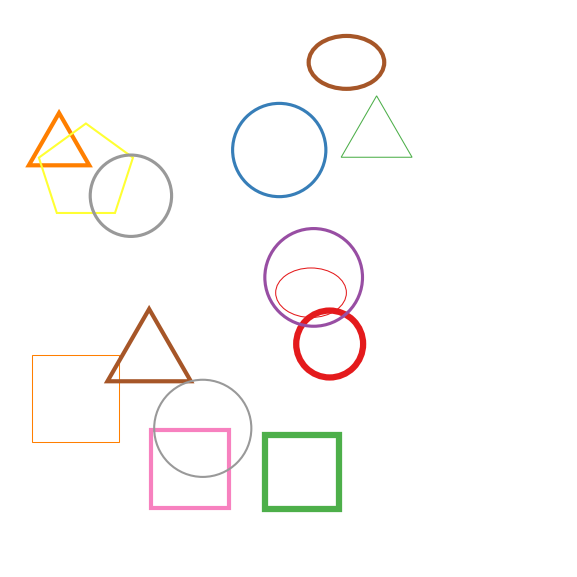[{"shape": "oval", "thickness": 0.5, "radius": 0.31, "center": [0.539, 0.492]}, {"shape": "circle", "thickness": 3, "radius": 0.29, "center": [0.571, 0.403]}, {"shape": "circle", "thickness": 1.5, "radius": 0.4, "center": [0.484, 0.739]}, {"shape": "triangle", "thickness": 0.5, "radius": 0.35, "center": [0.652, 0.762]}, {"shape": "square", "thickness": 3, "radius": 0.32, "center": [0.523, 0.182]}, {"shape": "circle", "thickness": 1.5, "radius": 0.42, "center": [0.543, 0.519]}, {"shape": "triangle", "thickness": 2, "radius": 0.3, "center": [0.102, 0.743]}, {"shape": "square", "thickness": 0.5, "radius": 0.38, "center": [0.13, 0.309]}, {"shape": "pentagon", "thickness": 1, "radius": 0.43, "center": [0.149, 0.7]}, {"shape": "oval", "thickness": 2, "radius": 0.33, "center": [0.6, 0.891]}, {"shape": "triangle", "thickness": 2, "radius": 0.42, "center": [0.258, 0.381]}, {"shape": "square", "thickness": 2, "radius": 0.34, "center": [0.329, 0.187]}, {"shape": "circle", "thickness": 1.5, "radius": 0.35, "center": [0.227, 0.66]}, {"shape": "circle", "thickness": 1, "radius": 0.42, "center": [0.351, 0.257]}]